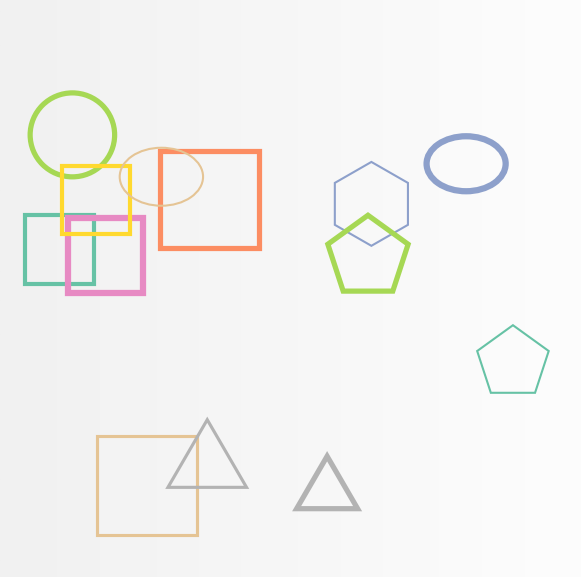[{"shape": "pentagon", "thickness": 1, "radius": 0.32, "center": [0.882, 0.371]}, {"shape": "square", "thickness": 2, "radius": 0.3, "center": [0.102, 0.567]}, {"shape": "square", "thickness": 2.5, "radius": 0.42, "center": [0.361, 0.654]}, {"shape": "oval", "thickness": 3, "radius": 0.34, "center": [0.802, 0.716]}, {"shape": "hexagon", "thickness": 1, "radius": 0.36, "center": [0.639, 0.646]}, {"shape": "square", "thickness": 3, "radius": 0.32, "center": [0.182, 0.557]}, {"shape": "circle", "thickness": 2.5, "radius": 0.36, "center": [0.125, 0.766]}, {"shape": "pentagon", "thickness": 2.5, "radius": 0.36, "center": [0.633, 0.554]}, {"shape": "square", "thickness": 2, "radius": 0.29, "center": [0.165, 0.653]}, {"shape": "square", "thickness": 1.5, "radius": 0.43, "center": [0.253, 0.159]}, {"shape": "oval", "thickness": 1, "radius": 0.36, "center": [0.278, 0.693]}, {"shape": "triangle", "thickness": 2.5, "radius": 0.3, "center": [0.563, 0.149]}, {"shape": "triangle", "thickness": 1.5, "radius": 0.39, "center": [0.357, 0.194]}]